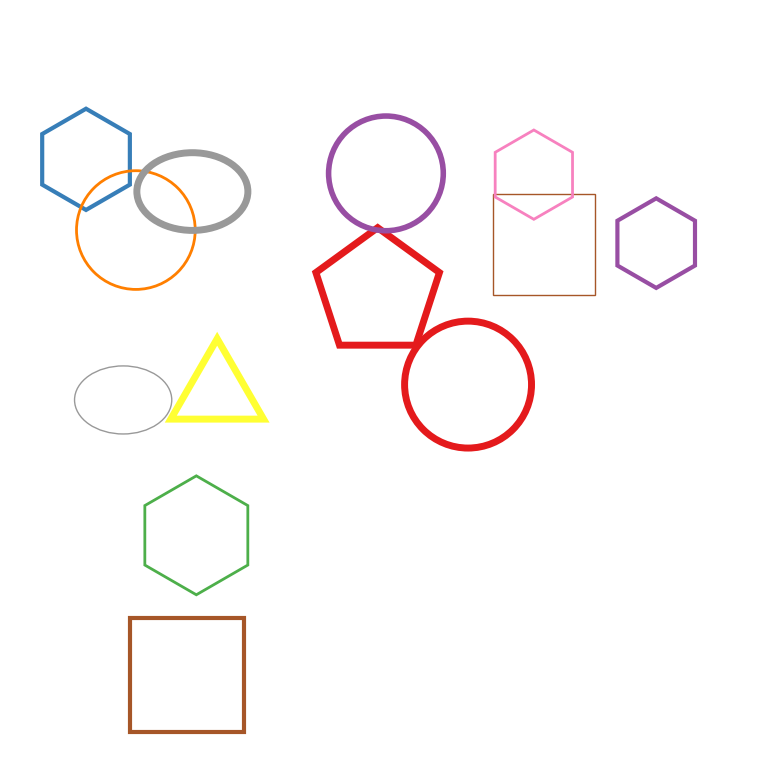[{"shape": "circle", "thickness": 2.5, "radius": 0.41, "center": [0.608, 0.501]}, {"shape": "pentagon", "thickness": 2.5, "radius": 0.42, "center": [0.49, 0.62]}, {"shape": "hexagon", "thickness": 1.5, "radius": 0.33, "center": [0.112, 0.793]}, {"shape": "hexagon", "thickness": 1, "radius": 0.39, "center": [0.255, 0.305]}, {"shape": "hexagon", "thickness": 1.5, "radius": 0.29, "center": [0.852, 0.684]}, {"shape": "circle", "thickness": 2, "radius": 0.37, "center": [0.501, 0.775]}, {"shape": "circle", "thickness": 1, "radius": 0.39, "center": [0.176, 0.701]}, {"shape": "triangle", "thickness": 2.5, "radius": 0.35, "center": [0.282, 0.49]}, {"shape": "square", "thickness": 1.5, "radius": 0.37, "center": [0.243, 0.124]}, {"shape": "square", "thickness": 0.5, "radius": 0.33, "center": [0.707, 0.683]}, {"shape": "hexagon", "thickness": 1, "radius": 0.29, "center": [0.693, 0.773]}, {"shape": "oval", "thickness": 0.5, "radius": 0.32, "center": [0.16, 0.481]}, {"shape": "oval", "thickness": 2.5, "radius": 0.36, "center": [0.25, 0.751]}]